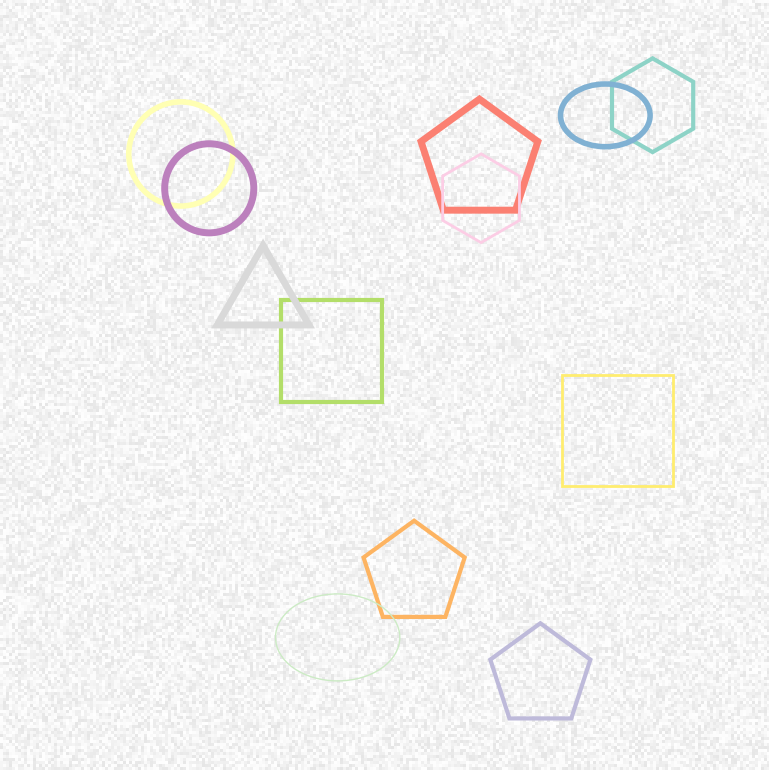[{"shape": "hexagon", "thickness": 1.5, "radius": 0.3, "center": [0.848, 0.863]}, {"shape": "circle", "thickness": 2, "radius": 0.34, "center": [0.235, 0.8]}, {"shape": "pentagon", "thickness": 1.5, "radius": 0.34, "center": [0.702, 0.122]}, {"shape": "pentagon", "thickness": 2.5, "radius": 0.4, "center": [0.623, 0.792]}, {"shape": "oval", "thickness": 2, "radius": 0.29, "center": [0.786, 0.85]}, {"shape": "pentagon", "thickness": 1.5, "radius": 0.35, "center": [0.538, 0.255]}, {"shape": "square", "thickness": 1.5, "radius": 0.33, "center": [0.431, 0.544]}, {"shape": "hexagon", "thickness": 1, "radius": 0.29, "center": [0.625, 0.743]}, {"shape": "triangle", "thickness": 2.5, "radius": 0.34, "center": [0.342, 0.612]}, {"shape": "circle", "thickness": 2.5, "radius": 0.29, "center": [0.272, 0.755]}, {"shape": "oval", "thickness": 0.5, "radius": 0.4, "center": [0.439, 0.172]}, {"shape": "square", "thickness": 1, "radius": 0.36, "center": [0.802, 0.441]}]